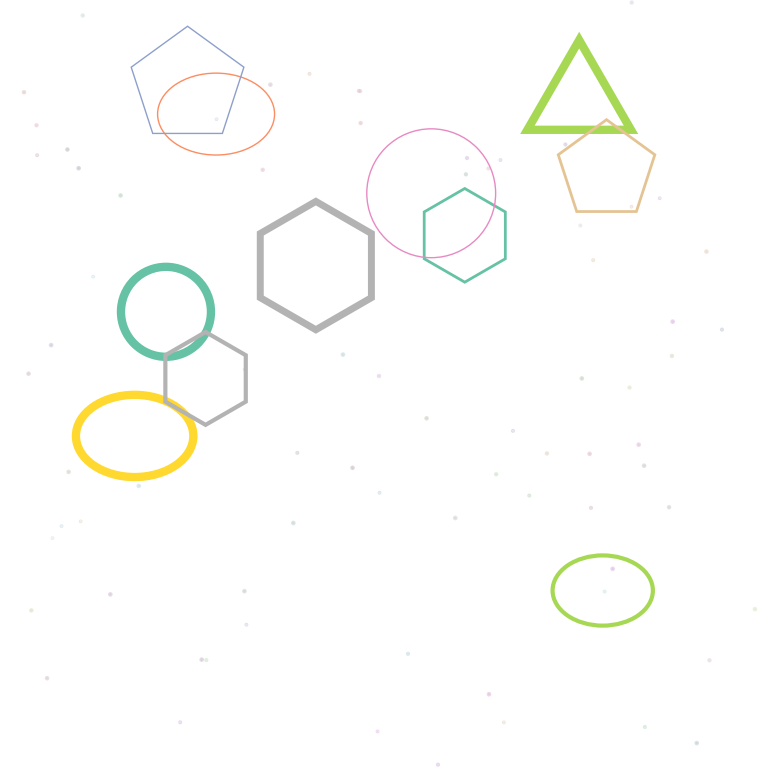[{"shape": "hexagon", "thickness": 1, "radius": 0.3, "center": [0.604, 0.694]}, {"shape": "circle", "thickness": 3, "radius": 0.29, "center": [0.216, 0.595]}, {"shape": "oval", "thickness": 0.5, "radius": 0.38, "center": [0.281, 0.852]}, {"shape": "pentagon", "thickness": 0.5, "radius": 0.38, "center": [0.244, 0.889]}, {"shape": "circle", "thickness": 0.5, "radius": 0.42, "center": [0.56, 0.749]}, {"shape": "triangle", "thickness": 3, "radius": 0.39, "center": [0.752, 0.87]}, {"shape": "oval", "thickness": 1.5, "radius": 0.33, "center": [0.783, 0.233]}, {"shape": "oval", "thickness": 3, "radius": 0.38, "center": [0.175, 0.434]}, {"shape": "pentagon", "thickness": 1, "radius": 0.33, "center": [0.788, 0.779]}, {"shape": "hexagon", "thickness": 1.5, "radius": 0.3, "center": [0.267, 0.509]}, {"shape": "hexagon", "thickness": 2.5, "radius": 0.42, "center": [0.41, 0.655]}]